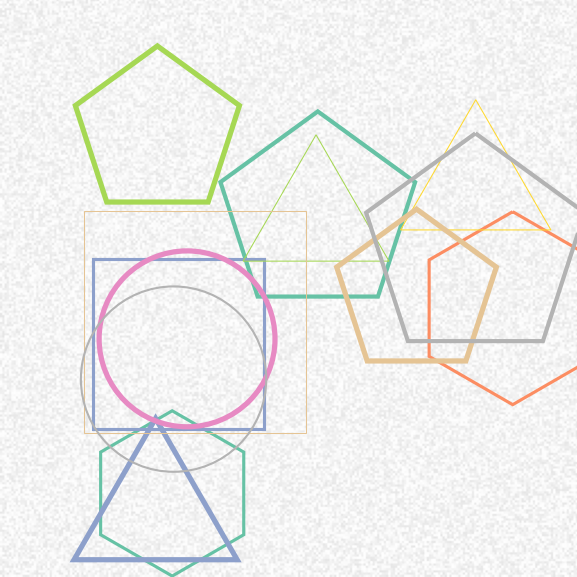[{"shape": "hexagon", "thickness": 1.5, "radius": 0.72, "center": [0.298, 0.145]}, {"shape": "pentagon", "thickness": 2, "radius": 0.89, "center": [0.55, 0.629]}, {"shape": "hexagon", "thickness": 1.5, "radius": 0.84, "center": [0.888, 0.466]}, {"shape": "triangle", "thickness": 2.5, "radius": 0.82, "center": [0.269, 0.111]}, {"shape": "square", "thickness": 1.5, "radius": 0.74, "center": [0.309, 0.404]}, {"shape": "circle", "thickness": 2.5, "radius": 0.76, "center": [0.324, 0.412]}, {"shape": "pentagon", "thickness": 2.5, "radius": 0.75, "center": [0.273, 0.77]}, {"shape": "triangle", "thickness": 0.5, "radius": 0.73, "center": [0.547, 0.62]}, {"shape": "triangle", "thickness": 0.5, "radius": 0.75, "center": [0.824, 0.676]}, {"shape": "square", "thickness": 0.5, "radius": 0.96, "center": [0.337, 0.441]}, {"shape": "pentagon", "thickness": 2.5, "radius": 0.73, "center": [0.721, 0.492]}, {"shape": "circle", "thickness": 1, "radius": 0.8, "center": [0.301, 0.343]}, {"shape": "pentagon", "thickness": 2, "radius": 0.99, "center": [0.823, 0.569]}]